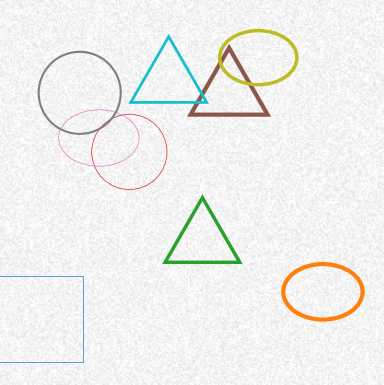[{"shape": "square", "thickness": 0.5, "radius": 0.56, "center": [0.103, 0.171]}, {"shape": "oval", "thickness": 3, "radius": 0.52, "center": [0.839, 0.242]}, {"shape": "triangle", "thickness": 2.5, "radius": 0.56, "center": [0.526, 0.375]}, {"shape": "circle", "thickness": 0.5, "radius": 0.49, "center": [0.336, 0.605]}, {"shape": "triangle", "thickness": 3, "radius": 0.58, "center": [0.595, 0.76]}, {"shape": "oval", "thickness": 0.5, "radius": 0.52, "center": [0.257, 0.642]}, {"shape": "circle", "thickness": 1.5, "radius": 0.53, "center": [0.207, 0.759]}, {"shape": "oval", "thickness": 2.5, "radius": 0.5, "center": [0.671, 0.85]}, {"shape": "triangle", "thickness": 2, "radius": 0.57, "center": [0.438, 0.791]}]